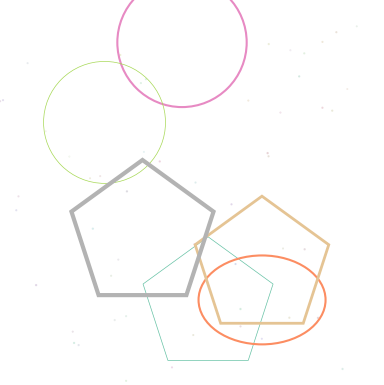[{"shape": "pentagon", "thickness": 0.5, "radius": 0.89, "center": [0.54, 0.207]}, {"shape": "oval", "thickness": 1.5, "radius": 0.82, "center": [0.681, 0.221]}, {"shape": "circle", "thickness": 1.5, "radius": 0.84, "center": [0.473, 0.89]}, {"shape": "circle", "thickness": 0.5, "radius": 0.79, "center": [0.272, 0.682]}, {"shape": "pentagon", "thickness": 2, "radius": 0.91, "center": [0.68, 0.308]}, {"shape": "pentagon", "thickness": 3, "radius": 0.97, "center": [0.37, 0.39]}]